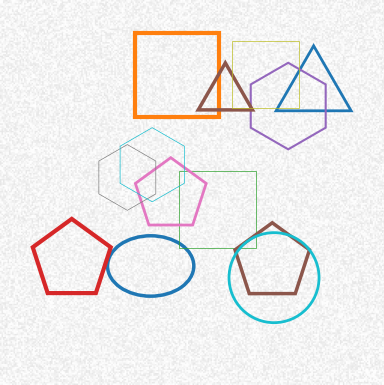[{"shape": "triangle", "thickness": 2, "radius": 0.56, "center": [0.815, 0.768]}, {"shape": "oval", "thickness": 2.5, "radius": 0.56, "center": [0.391, 0.309]}, {"shape": "square", "thickness": 3, "radius": 0.55, "center": [0.459, 0.805]}, {"shape": "square", "thickness": 0.5, "radius": 0.5, "center": [0.565, 0.457]}, {"shape": "pentagon", "thickness": 3, "radius": 0.53, "center": [0.186, 0.325]}, {"shape": "hexagon", "thickness": 1.5, "radius": 0.56, "center": [0.749, 0.725]}, {"shape": "triangle", "thickness": 2.5, "radius": 0.41, "center": [0.585, 0.755]}, {"shape": "pentagon", "thickness": 2.5, "radius": 0.51, "center": [0.707, 0.32]}, {"shape": "pentagon", "thickness": 2, "radius": 0.48, "center": [0.444, 0.494]}, {"shape": "hexagon", "thickness": 0.5, "radius": 0.43, "center": [0.331, 0.539]}, {"shape": "square", "thickness": 0.5, "radius": 0.43, "center": [0.69, 0.806]}, {"shape": "hexagon", "thickness": 0.5, "radius": 0.48, "center": [0.395, 0.572]}, {"shape": "circle", "thickness": 2, "radius": 0.58, "center": [0.712, 0.279]}]